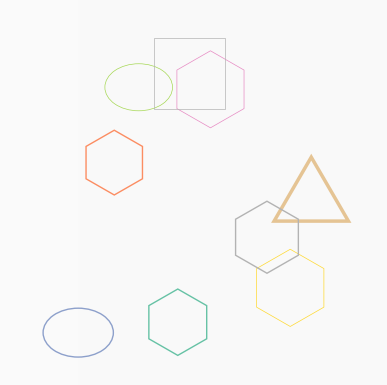[{"shape": "hexagon", "thickness": 1, "radius": 0.43, "center": [0.459, 0.163]}, {"shape": "hexagon", "thickness": 1, "radius": 0.42, "center": [0.295, 0.578]}, {"shape": "oval", "thickness": 1, "radius": 0.45, "center": [0.202, 0.136]}, {"shape": "hexagon", "thickness": 0.5, "radius": 0.5, "center": [0.543, 0.768]}, {"shape": "oval", "thickness": 0.5, "radius": 0.44, "center": [0.358, 0.773]}, {"shape": "hexagon", "thickness": 0.5, "radius": 0.5, "center": [0.749, 0.252]}, {"shape": "triangle", "thickness": 2.5, "radius": 0.55, "center": [0.803, 0.481]}, {"shape": "square", "thickness": 0.5, "radius": 0.46, "center": [0.49, 0.809]}, {"shape": "hexagon", "thickness": 1, "radius": 0.47, "center": [0.689, 0.384]}]